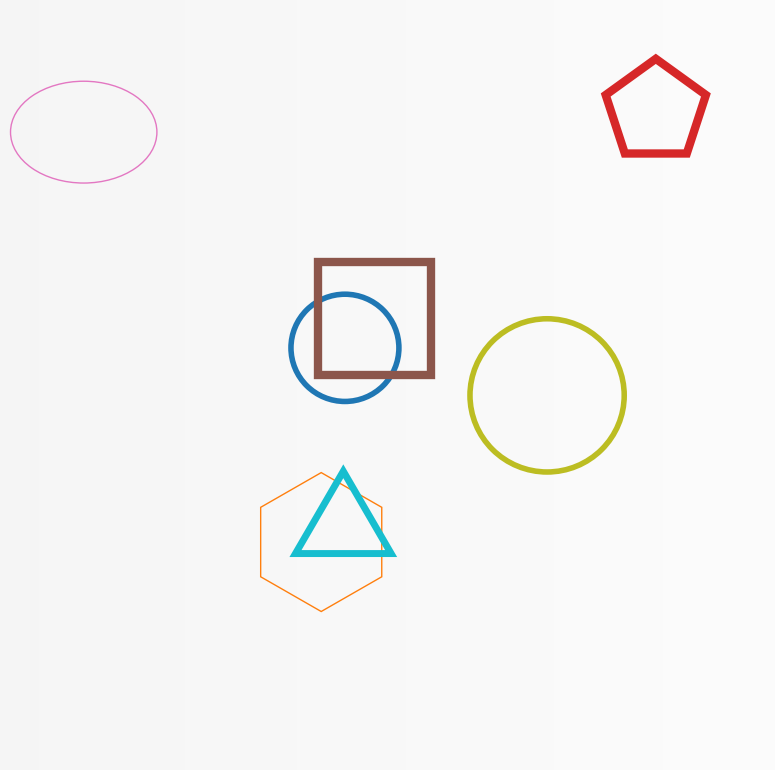[{"shape": "circle", "thickness": 2, "radius": 0.35, "center": [0.445, 0.548]}, {"shape": "hexagon", "thickness": 0.5, "radius": 0.45, "center": [0.414, 0.296]}, {"shape": "pentagon", "thickness": 3, "radius": 0.34, "center": [0.846, 0.856]}, {"shape": "square", "thickness": 3, "radius": 0.37, "center": [0.483, 0.587]}, {"shape": "oval", "thickness": 0.5, "radius": 0.47, "center": [0.108, 0.828]}, {"shape": "circle", "thickness": 2, "radius": 0.5, "center": [0.706, 0.487]}, {"shape": "triangle", "thickness": 2.5, "radius": 0.36, "center": [0.443, 0.317]}]